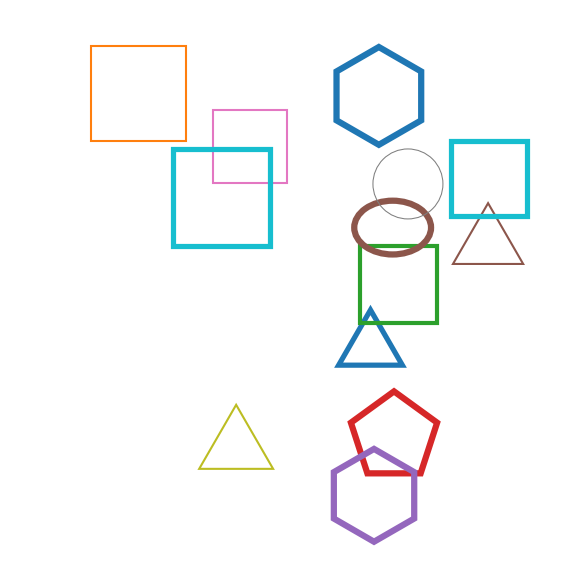[{"shape": "hexagon", "thickness": 3, "radius": 0.42, "center": [0.656, 0.833]}, {"shape": "triangle", "thickness": 2.5, "radius": 0.32, "center": [0.642, 0.399]}, {"shape": "square", "thickness": 1, "radius": 0.41, "center": [0.239, 0.837]}, {"shape": "square", "thickness": 2, "radius": 0.33, "center": [0.69, 0.506]}, {"shape": "pentagon", "thickness": 3, "radius": 0.39, "center": [0.682, 0.243]}, {"shape": "hexagon", "thickness": 3, "radius": 0.4, "center": [0.648, 0.141]}, {"shape": "triangle", "thickness": 1, "radius": 0.35, "center": [0.845, 0.577]}, {"shape": "oval", "thickness": 3, "radius": 0.33, "center": [0.68, 0.605]}, {"shape": "square", "thickness": 1, "radius": 0.32, "center": [0.433, 0.746]}, {"shape": "circle", "thickness": 0.5, "radius": 0.3, "center": [0.706, 0.681]}, {"shape": "triangle", "thickness": 1, "radius": 0.37, "center": [0.409, 0.224]}, {"shape": "square", "thickness": 2.5, "radius": 0.33, "center": [0.847, 0.69]}, {"shape": "square", "thickness": 2.5, "radius": 0.42, "center": [0.383, 0.657]}]